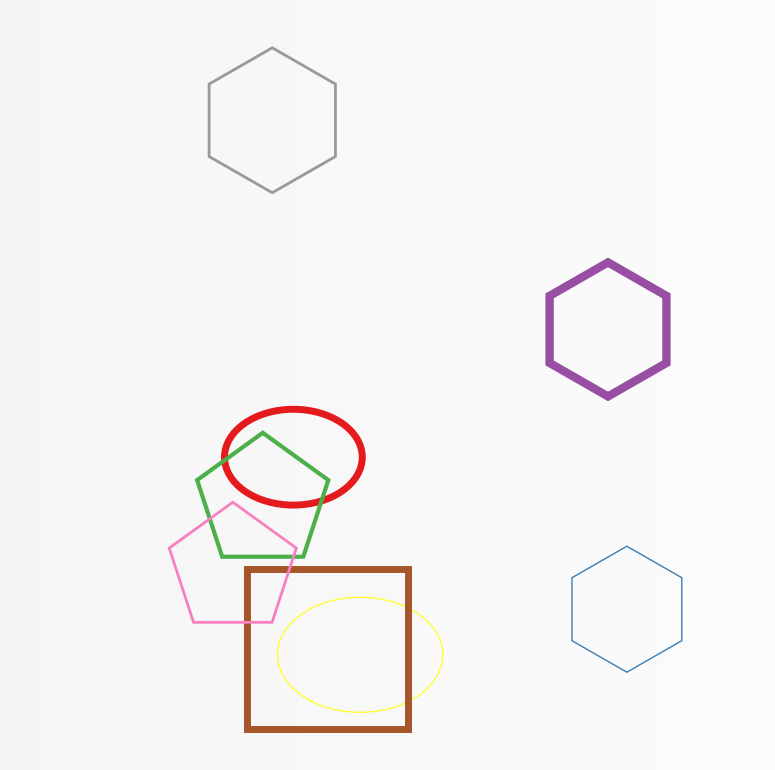[{"shape": "oval", "thickness": 2.5, "radius": 0.44, "center": [0.379, 0.406]}, {"shape": "hexagon", "thickness": 0.5, "radius": 0.41, "center": [0.809, 0.209]}, {"shape": "pentagon", "thickness": 1.5, "radius": 0.44, "center": [0.339, 0.349]}, {"shape": "hexagon", "thickness": 3, "radius": 0.44, "center": [0.785, 0.572]}, {"shape": "oval", "thickness": 0.5, "radius": 0.53, "center": [0.465, 0.15]}, {"shape": "square", "thickness": 2.5, "radius": 0.52, "center": [0.423, 0.158]}, {"shape": "pentagon", "thickness": 1, "radius": 0.43, "center": [0.3, 0.262]}, {"shape": "hexagon", "thickness": 1, "radius": 0.47, "center": [0.351, 0.844]}]